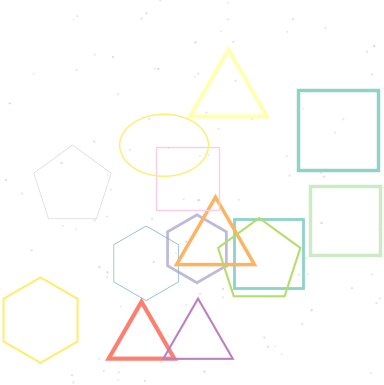[{"shape": "square", "thickness": 2, "radius": 0.45, "center": [0.697, 0.342]}, {"shape": "square", "thickness": 2.5, "radius": 0.52, "center": [0.879, 0.661]}, {"shape": "triangle", "thickness": 3, "radius": 0.58, "center": [0.593, 0.755]}, {"shape": "hexagon", "thickness": 2, "radius": 0.44, "center": [0.512, 0.354]}, {"shape": "triangle", "thickness": 3, "radius": 0.49, "center": [0.368, 0.118]}, {"shape": "hexagon", "thickness": 0.5, "radius": 0.48, "center": [0.38, 0.316]}, {"shape": "triangle", "thickness": 2.5, "radius": 0.58, "center": [0.56, 0.371]}, {"shape": "pentagon", "thickness": 1.5, "radius": 0.56, "center": [0.673, 0.321]}, {"shape": "square", "thickness": 1, "radius": 0.41, "center": [0.487, 0.537]}, {"shape": "pentagon", "thickness": 0.5, "radius": 0.53, "center": [0.188, 0.518]}, {"shape": "triangle", "thickness": 1.5, "radius": 0.52, "center": [0.514, 0.12]}, {"shape": "square", "thickness": 2.5, "radius": 0.45, "center": [0.895, 0.427]}, {"shape": "oval", "thickness": 1, "radius": 0.58, "center": [0.426, 0.623]}, {"shape": "hexagon", "thickness": 1.5, "radius": 0.55, "center": [0.105, 0.168]}]